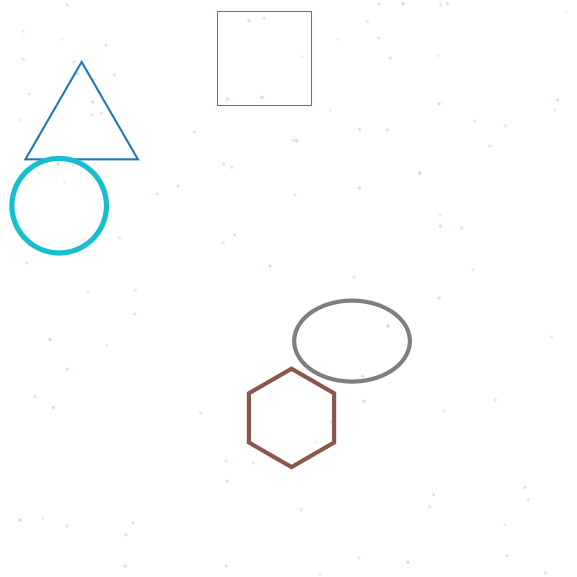[{"shape": "triangle", "thickness": 1, "radius": 0.56, "center": [0.141, 0.779]}, {"shape": "square", "thickness": 0.5, "radius": 0.4, "center": [0.457, 0.899]}, {"shape": "hexagon", "thickness": 2, "radius": 0.43, "center": [0.505, 0.275]}, {"shape": "oval", "thickness": 2, "radius": 0.5, "center": [0.61, 0.409]}, {"shape": "circle", "thickness": 2.5, "radius": 0.41, "center": [0.102, 0.643]}]